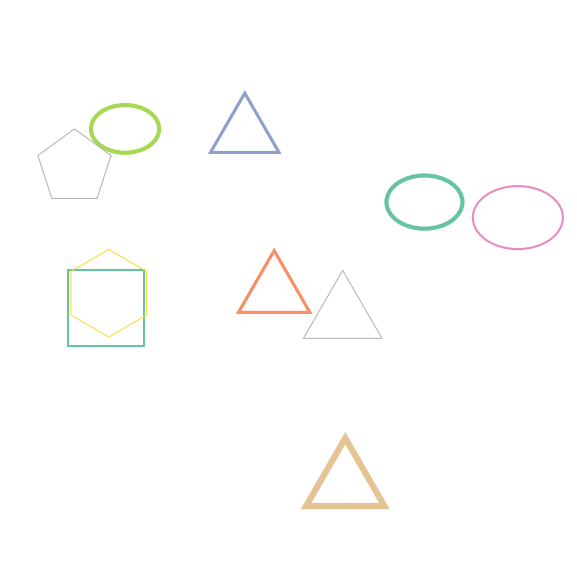[{"shape": "square", "thickness": 1, "radius": 0.33, "center": [0.184, 0.466]}, {"shape": "oval", "thickness": 2, "radius": 0.33, "center": [0.735, 0.649]}, {"shape": "triangle", "thickness": 1.5, "radius": 0.36, "center": [0.475, 0.494]}, {"shape": "triangle", "thickness": 1.5, "radius": 0.34, "center": [0.424, 0.769]}, {"shape": "oval", "thickness": 1, "radius": 0.39, "center": [0.897, 0.622]}, {"shape": "oval", "thickness": 2, "radius": 0.3, "center": [0.217, 0.776]}, {"shape": "hexagon", "thickness": 0.5, "radius": 0.38, "center": [0.188, 0.491]}, {"shape": "triangle", "thickness": 3, "radius": 0.39, "center": [0.598, 0.162]}, {"shape": "triangle", "thickness": 0.5, "radius": 0.39, "center": [0.593, 0.452]}, {"shape": "pentagon", "thickness": 0.5, "radius": 0.33, "center": [0.129, 0.709]}]